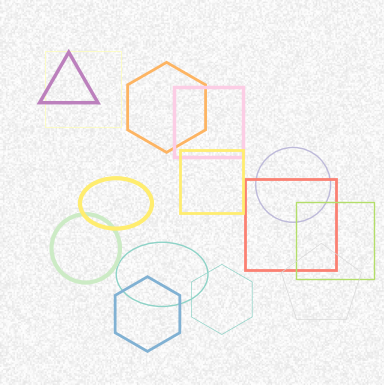[{"shape": "oval", "thickness": 1, "radius": 0.6, "center": [0.421, 0.287]}, {"shape": "hexagon", "thickness": 0.5, "radius": 0.46, "center": [0.576, 0.222]}, {"shape": "square", "thickness": 0.5, "radius": 0.49, "center": [0.216, 0.769]}, {"shape": "circle", "thickness": 1, "radius": 0.49, "center": [0.761, 0.52]}, {"shape": "square", "thickness": 2, "radius": 0.59, "center": [0.754, 0.417]}, {"shape": "hexagon", "thickness": 2, "radius": 0.48, "center": [0.383, 0.184]}, {"shape": "hexagon", "thickness": 2, "radius": 0.58, "center": [0.433, 0.721]}, {"shape": "square", "thickness": 1, "radius": 0.5, "center": [0.87, 0.375]}, {"shape": "square", "thickness": 2.5, "radius": 0.45, "center": [0.541, 0.682]}, {"shape": "pentagon", "thickness": 0.5, "radius": 0.55, "center": [0.835, 0.259]}, {"shape": "triangle", "thickness": 2.5, "radius": 0.44, "center": [0.179, 0.777]}, {"shape": "circle", "thickness": 3, "radius": 0.44, "center": [0.223, 0.355]}, {"shape": "square", "thickness": 2, "radius": 0.41, "center": [0.55, 0.528]}, {"shape": "oval", "thickness": 3, "radius": 0.47, "center": [0.301, 0.472]}]